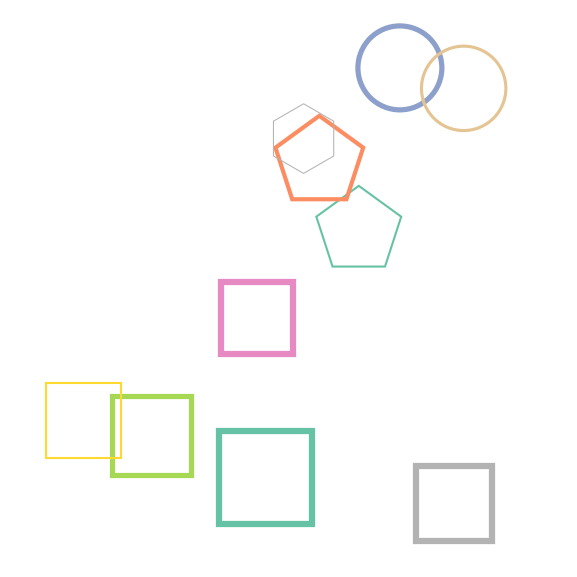[{"shape": "square", "thickness": 3, "radius": 0.4, "center": [0.46, 0.172]}, {"shape": "pentagon", "thickness": 1, "radius": 0.39, "center": [0.621, 0.6]}, {"shape": "pentagon", "thickness": 2, "radius": 0.4, "center": [0.553, 0.719]}, {"shape": "circle", "thickness": 2.5, "radius": 0.36, "center": [0.692, 0.882]}, {"shape": "square", "thickness": 3, "radius": 0.31, "center": [0.445, 0.449]}, {"shape": "square", "thickness": 2.5, "radius": 0.34, "center": [0.263, 0.244]}, {"shape": "square", "thickness": 1, "radius": 0.33, "center": [0.145, 0.27]}, {"shape": "circle", "thickness": 1.5, "radius": 0.37, "center": [0.803, 0.846]}, {"shape": "hexagon", "thickness": 0.5, "radius": 0.3, "center": [0.526, 0.759]}, {"shape": "square", "thickness": 3, "radius": 0.33, "center": [0.786, 0.128]}]